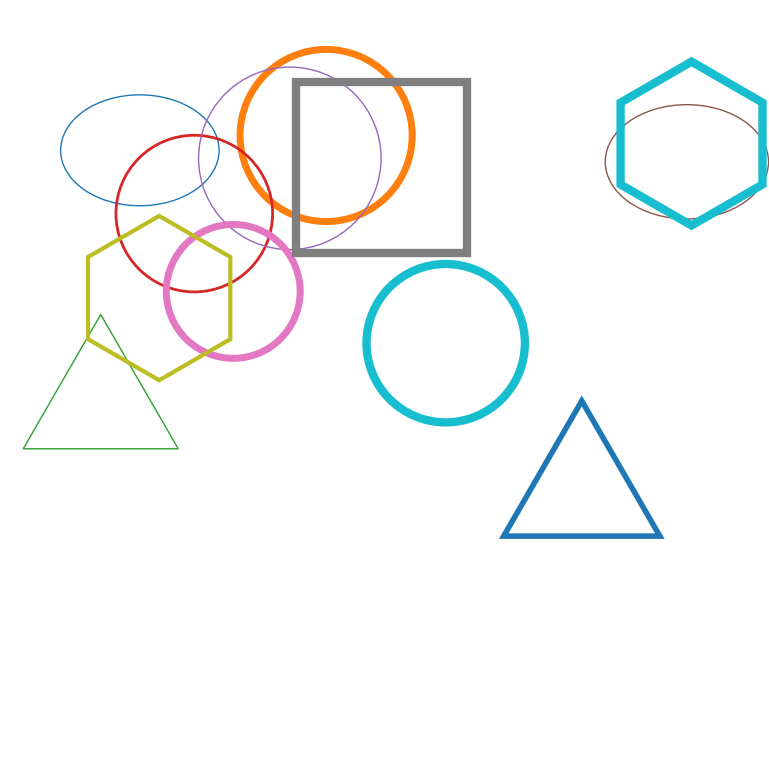[{"shape": "triangle", "thickness": 2, "radius": 0.59, "center": [0.756, 0.362]}, {"shape": "oval", "thickness": 0.5, "radius": 0.51, "center": [0.182, 0.805]}, {"shape": "circle", "thickness": 2.5, "radius": 0.56, "center": [0.424, 0.824]}, {"shape": "triangle", "thickness": 0.5, "radius": 0.58, "center": [0.131, 0.475]}, {"shape": "circle", "thickness": 1, "radius": 0.51, "center": [0.252, 0.723]}, {"shape": "circle", "thickness": 0.5, "radius": 0.59, "center": [0.376, 0.794]}, {"shape": "oval", "thickness": 0.5, "radius": 0.53, "center": [0.892, 0.79]}, {"shape": "circle", "thickness": 2.5, "radius": 0.43, "center": [0.303, 0.622]}, {"shape": "square", "thickness": 3, "radius": 0.56, "center": [0.495, 0.782]}, {"shape": "hexagon", "thickness": 1.5, "radius": 0.53, "center": [0.207, 0.613]}, {"shape": "hexagon", "thickness": 3, "radius": 0.53, "center": [0.898, 0.814]}, {"shape": "circle", "thickness": 3, "radius": 0.51, "center": [0.579, 0.554]}]